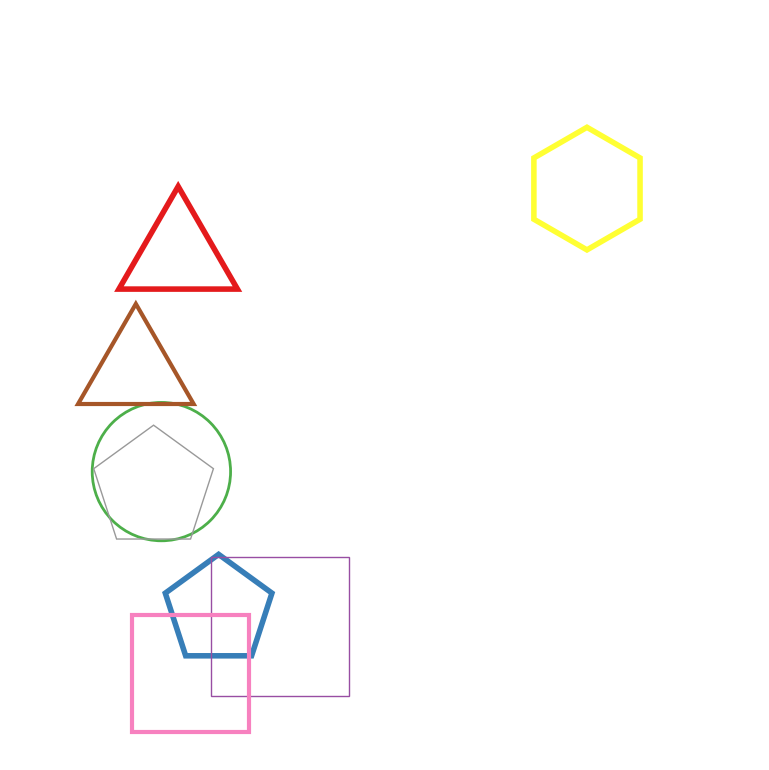[{"shape": "triangle", "thickness": 2, "radius": 0.44, "center": [0.231, 0.669]}, {"shape": "pentagon", "thickness": 2, "radius": 0.36, "center": [0.284, 0.207]}, {"shape": "circle", "thickness": 1, "radius": 0.45, "center": [0.21, 0.388]}, {"shape": "square", "thickness": 0.5, "radius": 0.45, "center": [0.364, 0.186]}, {"shape": "hexagon", "thickness": 2, "radius": 0.4, "center": [0.762, 0.755]}, {"shape": "triangle", "thickness": 1.5, "radius": 0.43, "center": [0.176, 0.519]}, {"shape": "square", "thickness": 1.5, "radius": 0.38, "center": [0.247, 0.125]}, {"shape": "pentagon", "thickness": 0.5, "radius": 0.41, "center": [0.199, 0.366]}]